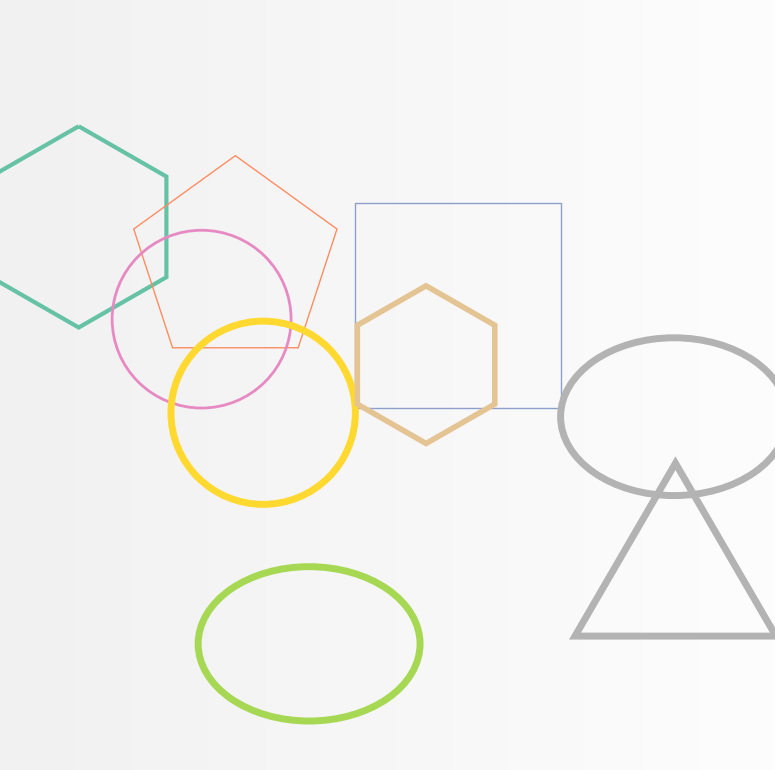[{"shape": "hexagon", "thickness": 1.5, "radius": 0.65, "center": [0.102, 0.705]}, {"shape": "pentagon", "thickness": 0.5, "radius": 0.69, "center": [0.304, 0.66]}, {"shape": "square", "thickness": 0.5, "radius": 0.66, "center": [0.591, 0.604]}, {"shape": "circle", "thickness": 1, "radius": 0.58, "center": [0.26, 0.586]}, {"shape": "oval", "thickness": 2.5, "radius": 0.72, "center": [0.399, 0.164]}, {"shape": "circle", "thickness": 2.5, "radius": 0.59, "center": [0.34, 0.464]}, {"shape": "hexagon", "thickness": 2, "radius": 0.51, "center": [0.55, 0.526]}, {"shape": "triangle", "thickness": 2.5, "radius": 0.75, "center": [0.872, 0.249]}, {"shape": "oval", "thickness": 2.5, "radius": 0.73, "center": [0.87, 0.459]}]